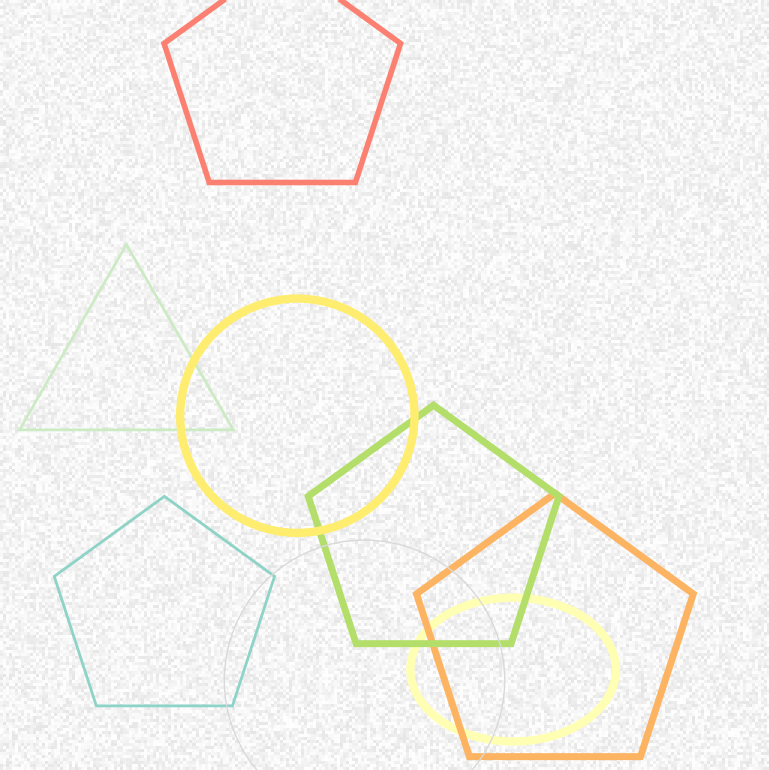[{"shape": "pentagon", "thickness": 1, "radius": 0.75, "center": [0.213, 0.205]}, {"shape": "oval", "thickness": 3, "radius": 0.67, "center": [0.666, 0.13]}, {"shape": "pentagon", "thickness": 2, "radius": 0.81, "center": [0.367, 0.894]}, {"shape": "pentagon", "thickness": 2.5, "radius": 0.94, "center": [0.721, 0.17]}, {"shape": "pentagon", "thickness": 2.5, "radius": 0.86, "center": [0.563, 0.303]}, {"shape": "circle", "thickness": 0.5, "radius": 0.91, "center": [0.473, 0.117]}, {"shape": "triangle", "thickness": 1, "radius": 0.8, "center": [0.164, 0.522]}, {"shape": "circle", "thickness": 3, "radius": 0.76, "center": [0.386, 0.46]}]